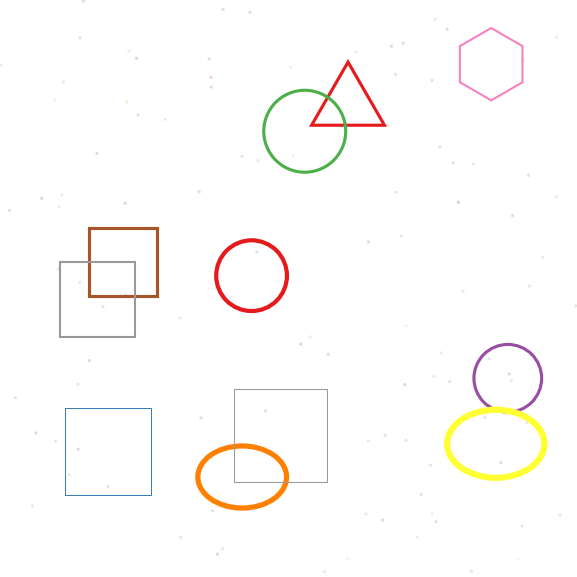[{"shape": "circle", "thickness": 2, "radius": 0.31, "center": [0.436, 0.522]}, {"shape": "triangle", "thickness": 1.5, "radius": 0.36, "center": [0.603, 0.819]}, {"shape": "square", "thickness": 0.5, "radius": 0.37, "center": [0.187, 0.217]}, {"shape": "circle", "thickness": 1.5, "radius": 0.35, "center": [0.528, 0.772]}, {"shape": "circle", "thickness": 1.5, "radius": 0.29, "center": [0.879, 0.344]}, {"shape": "oval", "thickness": 2.5, "radius": 0.38, "center": [0.419, 0.173]}, {"shape": "oval", "thickness": 3, "radius": 0.42, "center": [0.859, 0.231]}, {"shape": "square", "thickness": 1.5, "radius": 0.29, "center": [0.213, 0.546]}, {"shape": "hexagon", "thickness": 1, "radius": 0.31, "center": [0.851, 0.888]}, {"shape": "square", "thickness": 1, "radius": 0.32, "center": [0.168, 0.48]}, {"shape": "square", "thickness": 0.5, "radius": 0.4, "center": [0.486, 0.245]}]